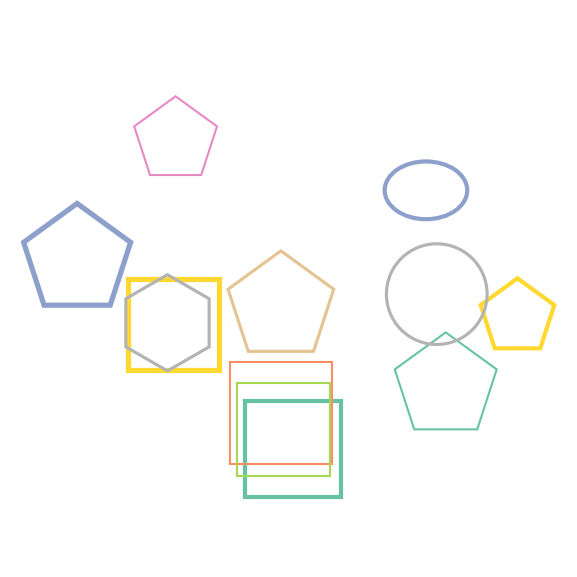[{"shape": "square", "thickness": 2, "radius": 0.42, "center": [0.507, 0.222]}, {"shape": "pentagon", "thickness": 1, "radius": 0.46, "center": [0.772, 0.331]}, {"shape": "square", "thickness": 1, "radius": 0.44, "center": [0.487, 0.284]}, {"shape": "pentagon", "thickness": 2.5, "radius": 0.49, "center": [0.134, 0.549]}, {"shape": "oval", "thickness": 2, "radius": 0.36, "center": [0.738, 0.67]}, {"shape": "pentagon", "thickness": 1, "radius": 0.38, "center": [0.304, 0.757]}, {"shape": "square", "thickness": 1, "radius": 0.4, "center": [0.491, 0.255]}, {"shape": "pentagon", "thickness": 2, "radius": 0.34, "center": [0.896, 0.45]}, {"shape": "square", "thickness": 2.5, "radius": 0.39, "center": [0.301, 0.437]}, {"shape": "pentagon", "thickness": 1.5, "radius": 0.48, "center": [0.486, 0.469]}, {"shape": "hexagon", "thickness": 1.5, "radius": 0.42, "center": [0.29, 0.44]}, {"shape": "circle", "thickness": 1.5, "radius": 0.44, "center": [0.756, 0.49]}]